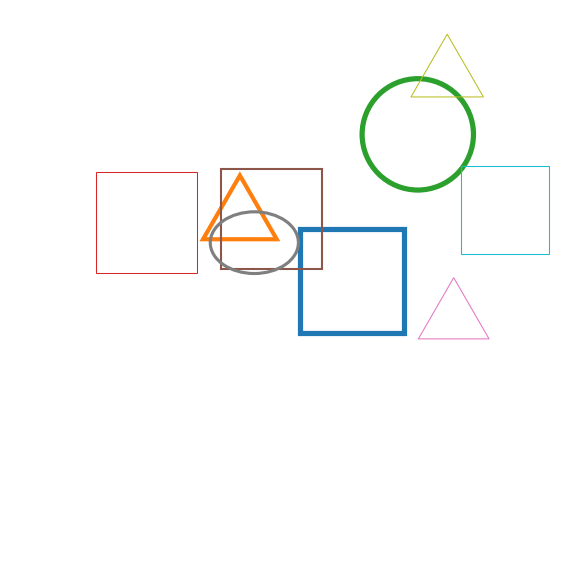[{"shape": "square", "thickness": 2.5, "radius": 0.45, "center": [0.609, 0.512]}, {"shape": "triangle", "thickness": 2, "radius": 0.37, "center": [0.415, 0.622]}, {"shape": "circle", "thickness": 2.5, "radius": 0.48, "center": [0.723, 0.766]}, {"shape": "square", "thickness": 0.5, "radius": 0.44, "center": [0.254, 0.613]}, {"shape": "square", "thickness": 1, "radius": 0.44, "center": [0.471, 0.62]}, {"shape": "triangle", "thickness": 0.5, "radius": 0.35, "center": [0.786, 0.448]}, {"shape": "oval", "thickness": 1.5, "radius": 0.38, "center": [0.44, 0.579]}, {"shape": "triangle", "thickness": 0.5, "radius": 0.36, "center": [0.774, 0.867]}, {"shape": "square", "thickness": 0.5, "radius": 0.38, "center": [0.874, 0.635]}]